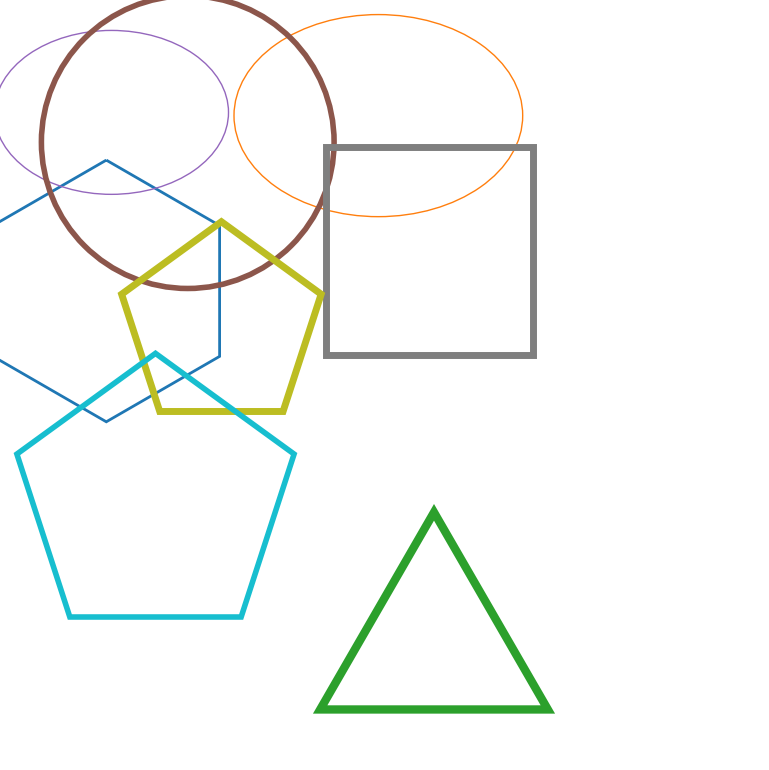[{"shape": "hexagon", "thickness": 1, "radius": 0.85, "center": [0.138, 0.622]}, {"shape": "oval", "thickness": 0.5, "radius": 0.94, "center": [0.491, 0.85]}, {"shape": "triangle", "thickness": 3, "radius": 0.85, "center": [0.564, 0.164]}, {"shape": "oval", "thickness": 0.5, "radius": 0.76, "center": [0.145, 0.854]}, {"shape": "circle", "thickness": 2, "radius": 0.95, "center": [0.244, 0.815]}, {"shape": "square", "thickness": 2.5, "radius": 0.67, "center": [0.558, 0.674]}, {"shape": "pentagon", "thickness": 2.5, "radius": 0.68, "center": [0.288, 0.576]}, {"shape": "pentagon", "thickness": 2, "radius": 0.95, "center": [0.202, 0.352]}]